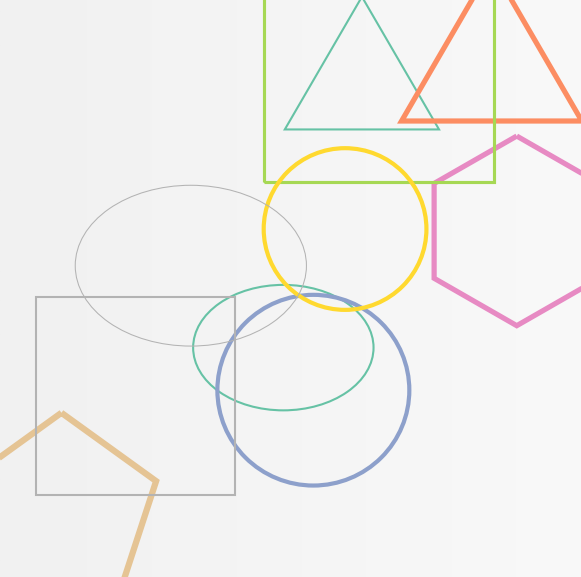[{"shape": "oval", "thickness": 1, "radius": 0.78, "center": [0.487, 0.397]}, {"shape": "triangle", "thickness": 1, "radius": 0.77, "center": [0.623, 0.852]}, {"shape": "triangle", "thickness": 2.5, "radius": 0.9, "center": [0.846, 0.879]}, {"shape": "circle", "thickness": 2, "radius": 0.83, "center": [0.539, 0.323]}, {"shape": "hexagon", "thickness": 2.5, "radius": 0.82, "center": [0.889, 0.599]}, {"shape": "square", "thickness": 1.5, "radius": 0.99, "center": [0.651, 0.881]}, {"shape": "circle", "thickness": 2, "radius": 0.7, "center": [0.594, 0.603]}, {"shape": "pentagon", "thickness": 3, "radius": 0.86, "center": [0.106, 0.113]}, {"shape": "oval", "thickness": 0.5, "radius": 0.99, "center": [0.328, 0.539]}, {"shape": "square", "thickness": 1, "radius": 0.85, "center": [0.233, 0.313]}]